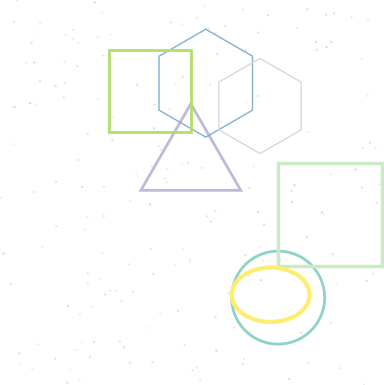[{"shape": "circle", "thickness": 2, "radius": 0.6, "center": [0.722, 0.227]}, {"shape": "triangle", "thickness": 2, "radius": 0.75, "center": [0.496, 0.581]}, {"shape": "hexagon", "thickness": 1, "radius": 0.7, "center": [0.535, 0.784]}, {"shape": "square", "thickness": 2, "radius": 0.53, "center": [0.39, 0.764]}, {"shape": "hexagon", "thickness": 1, "radius": 0.62, "center": [0.675, 0.725]}, {"shape": "square", "thickness": 2.5, "radius": 0.67, "center": [0.858, 0.443]}, {"shape": "oval", "thickness": 3, "radius": 0.5, "center": [0.703, 0.234]}]